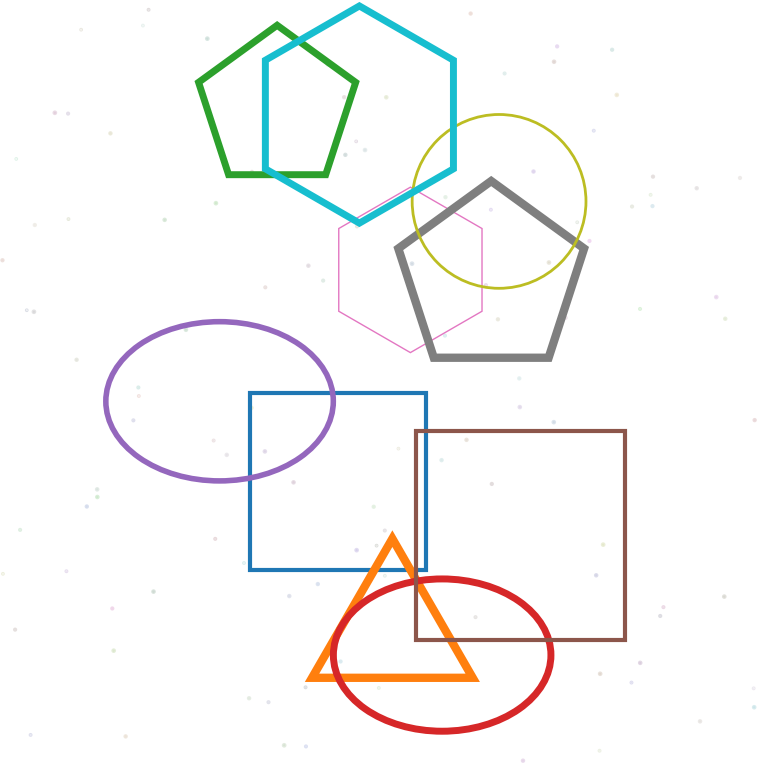[{"shape": "square", "thickness": 1.5, "radius": 0.57, "center": [0.439, 0.375]}, {"shape": "triangle", "thickness": 3, "radius": 0.6, "center": [0.51, 0.18]}, {"shape": "pentagon", "thickness": 2.5, "radius": 0.54, "center": [0.36, 0.86]}, {"shape": "oval", "thickness": 2.5, "radius": 0.71, "center": [0.574, 0.149]}, {"shape": "oval", "thickness": 2, "radius": 0.74, "center": [0.285, 0.479]}, {"shape": "square", "thickness": 1.5, "radius": 0.68, "center": [0.676, 0.304]}, {"shape": "hexagon", "thickness": 0.5, "radius": 0.54, "center": [0.533, 0.649]}, {"shape": "pentagon", "thickness": 3, "radius": 0.63, "center": [0.638, 0.638]}, {"shape": "circle", "thickness": 1, "radius": 0.56, "center": [0.648, 0.738]}, {"shape": "hexagon", "thickness": 2.5, "radius": 0.71, "center": [0.467, 0.851]}]